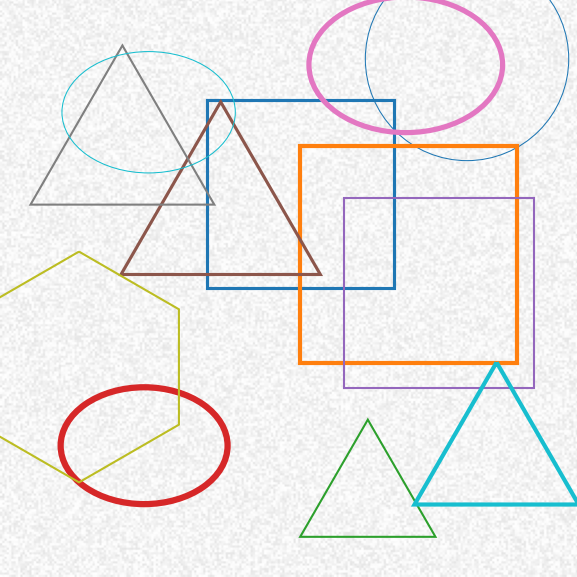[{"shape": "square", "thickness": 1.5, "radius": 0.81, "center": [0.521, 0.663]}, {"shape": "circle", "thickness": 0.5, "radius": 0.88, "center": [0.809, 0.897]}, {"shape": "square", "thickness": 2, "radius": 0.94, "center": [0.708, 0.558]}, {"shape": "triangle", "thickness": 1, "radius": 0.68, "center": [0.637, 0.137]}, {"shape": "oval", "thickness": 3, "radius": 0.72, "center": [0.25, 0.227]}, {"shape": "square", "thickness": 1, "radius": 0.82, "center": [0.761, 0.491]}, {"shape": "triangle", "thickness": 1.5, "radius": 1.0, "center": [0.382, 0.623]}, {"shape": "oval", "thickness": 2.5, "radius": 0.84, "center": [0.703, 0.887]}, {"shape": "triangle", "thickness": 1, "radius": 0.92, "center": [0.212, 0.737]}, {"shape": "hexagon", "thickness": 1, "radius": 1.0, "center": [0.137, 0.364]}, {"shape": "oval", "thickness": 0.5, "radius": 0.75, "center": [0.257, 0.805]}, {"shape": "triangle", "thickness": 2, "radius": 0.82, "center": [0.86, 0.208]}]